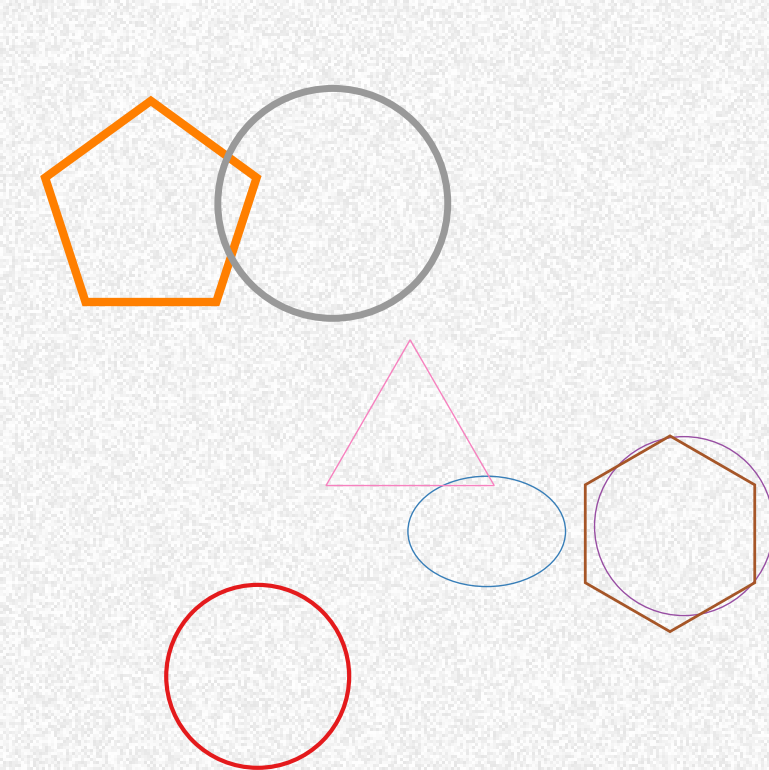[{"shape": "circle", "thickness": 1.5, "radius": 0.59, "center": [0.335, 0.122]}, {"shape": "oval", "thickness": 0.5, "radius": 0.51, "center": [0.632, 0.31]}, {"shape": "circle", "thickness": 0.5, "radius": 0.58, "center": [0.888, 0.317]}, {"shape": "pentagon", "thickness": 3, "radius": 0.72, "center": [0.196, 0.725]}, {"shape": "hexagon", "thickness": 1, "radius": 0.64, "center": [0.87, 0.307]}, {"shape": "triangle", "thickness": 0.5, "radius": 0.63, "center": [0.533, 0.432]}, {"shape": "circle", "thickness": 2.5, "radius": 0.75, "center": [0.432, 0.736]}]